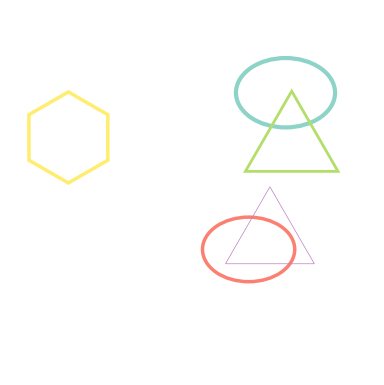[{"shape": "oval", "thickness": 3, "radius": 0.64, "center": [0.742, 0.759]}, {"shape": "oval", "thickness": 2.5, "radius": 0.6, "center": [0.646, 0.352]}, {"shape": "triangle", "thickness": 2, "radius": 0.69, "center": [0.758, 0.624]}, {"shape": "triangle", "thickness": 0.5, "radius": 0.67, "center": [0.701, 0.382]}, {"shape": "hexagon", "thickness": 2.5, "radius": 0.59, "center": [0.178, 0.643]}]